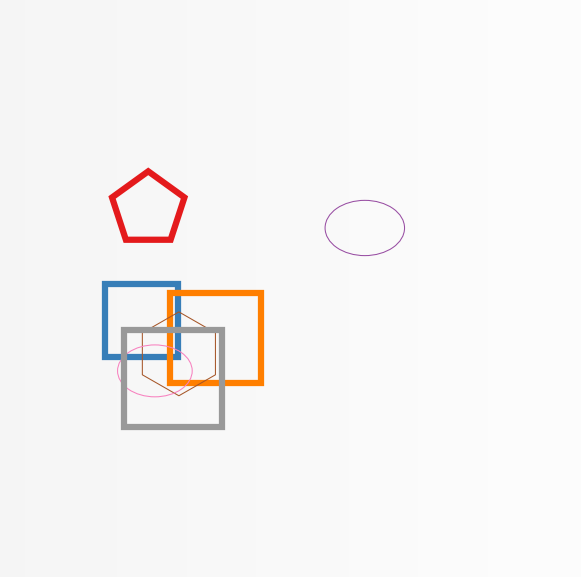[{"shape": "pentagon", "thickness": 3, "radius": 0.33, "center": [0.255, 0.637]}, {"shape": "square", "thickness": 3, "radius": 0.32, "center": [0.244, 0.444]}, {"shape": "oval", "thickness": 0.5, "radius": 0.34, "center": [0.628, 0.604]}, {"shape": "square", "thickness": 3, "radius": 0.39, "center": [0.371, 0.414]}, {"shape": "hexagon", "thickness": 0.5, "radius": 0.36, "center": [0.308, 0.386]}, {"shape": "oval", "thickness": 0.5, "radius": 0.32, "center": [0.266, 0.357]}, {"shape": "square", "thickness": 3, "radius": 0.42, "center": [0.298, 0.343]}]